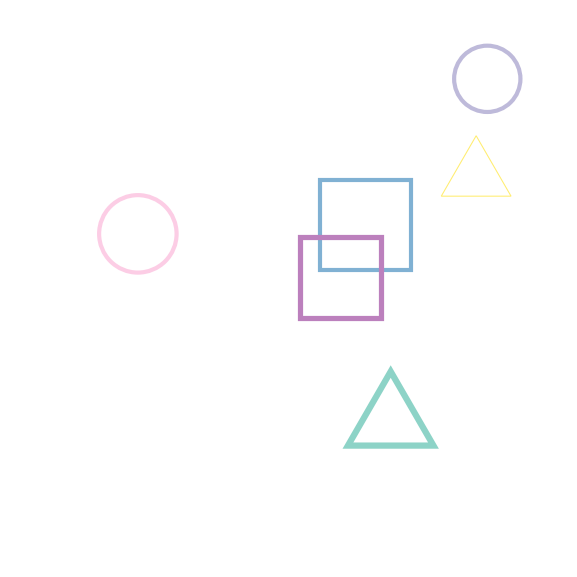[{"shape": "triangle", "thickness": 3, "radius": 0.43, "center": [0.677, 0.27]}, {"shape": "circle", "thickness": 2, "radius": 0.29, "center": [0.844, 0.863]}, {"shape": "square", "thickness": 2, "radius": 0.39, "center": [0.633, 0.61]}, {"shape": "circle", "thickness": 2, "radius": 0.34, "center": [0.239, 0.594]}, {"shape": "square", "thickness": 2.5, "radius": 0.35, "center": [0.589, 0.518]}, {"shape": "triangle", "thickness": 0.5, "radius": 0.35, "center": [0.825, 0.694]}]